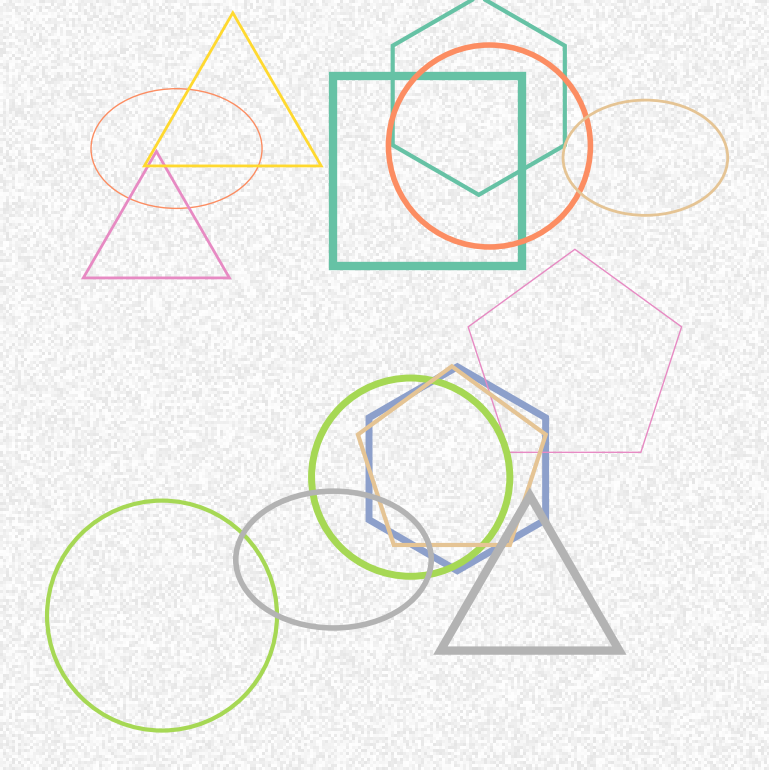[{"shape": "hexagon", "thickness": 1.5, "radius": 0.65, "center": [0.622, 0.876]}, {"shape": "square", "thickness": 3, "radius": 0.62, "center": [0.555, 0.778]}, {"shape": "oval", "thickness": 0.5, "radius": 0.56, "center": [0.229, 0.807]}, {"shape": "circle", "thickness": 2, "radius": 0.66, "center": [0.636, 0.81]}, {"shape": "hexagon", "thickness": 2.5, "radius": 0.66, "center": [0.594, 0.391]}, {"shape": "triangle", "thickness": 1, "radius": 0.55, "center": [0.203, 0.694]}, {"shape": "pentagon", "thickness": 0.5, "radius": 0.73, "center": [0.747, 0.53]}, {"shape": "circle", "thickness": 1.5, "radius": 0.75, "center": [0.21, 0.201]}, {"shape": "circle", "thickness": 2.5, "radius": 0.64, "center": [0.533, 0.38]}, {"shape": "triangle", "thickness": 1, "radius": 0.66, "center": [0.302, 0.851]}, {"shape": "pentagon", "thickness": 1.5, "radius": 0.64, "center": [0.587, 0.396]}, {"shape": "oval", "thickness": 1, "radius": 0.53, "center": [0.838, 0.795]}, {"shape": "triangle", "thickness": 3, "radius": 0.67, "center": [0.688, 0.222]}, {"shape": "oval", "thickness": 2, "radius": 0.63, "center": [0.433, 0.273]}]